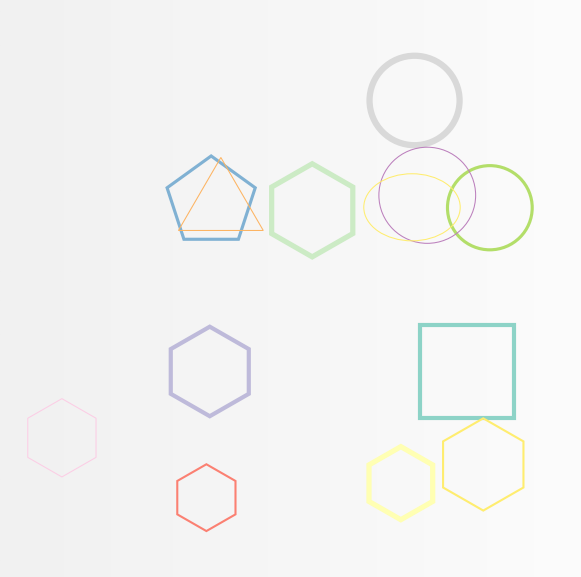[{"shape": "square", "thickness": 2, "radius": 0.4, "center": [0.803, 0.356]}, {"shape": "hexagon", "thickness": 2.5, "radius": 0.32, "center": [0.69, 0.162]}, {"shape": "hexagon", "thickness": 2, "radius": 0.39, "center": [0.361, 0.356]}, {"shape": "hexagon", "thickness": 1, "radius": 0.29, "center": [0.355, 0.137]}, {"shape": "pentagon", "thickness": 1.5, "radius": 0.4, "center": [0.363, 0.649]}, {"shape": "triangle", "thickness": 0.5, "radius": 0.42, "center": [0.38, 0.642]}, {"shape": "circle", "thickness": 1.5, "radius": 0.36, "center": [0.843, 0.639]}, {"shape": "hexagon", "thickness": 0.5, "radius": 0.34, "center": [0.107, 0.241]}, {"shape": "circle", "thickness": 3, "radius": 0.39, "center": [0.713, 0.825]}, {"shape": "circle", "thickness": 0.5, "radius": 0.42, "center": [0.735, 0.661]}, {"shape": "hexagon", "thickness": 2.5, "radius": 0.4, "center": [0.537, 0.635]}, {"shape": "oval", "thickness": 0.5, "radius": 0.41, "center": [0.709, 0.64]}, {"shape": "hexagon", "thickness": 1, "radius": 0.4, "center": [0.831, 0.195]}]